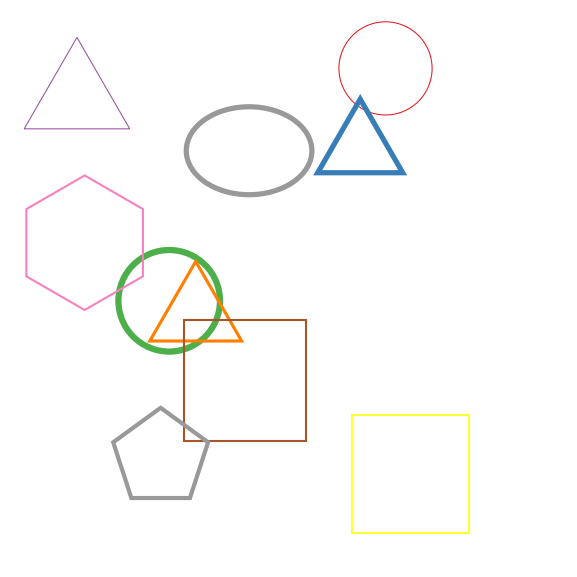[{"shape": "circle", "thickness": 0.5, "radius": 0.4, "center": [0.668, 0.881]}, {"shape": "triangle", "thickness": 2.5, "radius": 0.42, "center": [0.624, 0.743]}, {"shape": "circle", "thickness": 3, "radius": 0.44, "center": [0.293, 0.478]}, {"shape": "triangle", "thickness": 0.5, "radius": 0.53, "center": [0.133, 0.829]}, {"shape": "triangle", "thickness": 1.5, "radius": 0.46, "center": [0.339, 0.455]}, {"shape": "square", "thickness": 1, "radius": 0.51, "center": [0.71, 0.178]}, {"shape": "square", "thickness": 1, "radius": 0.53, "center": [0.425, 0.34]}, {"shape": "hexagon", "thickness": 1, "radius": 0.58, "center": [0.147, 0.579]}, {"shape": "oval", "thickness": 2.5, "radius": 0.54, "center": [0.431, 0.738]}, {"shape": "pentagon", "thickness": 2, "radius": 0.43, "center": [0.278, 0.207]}]